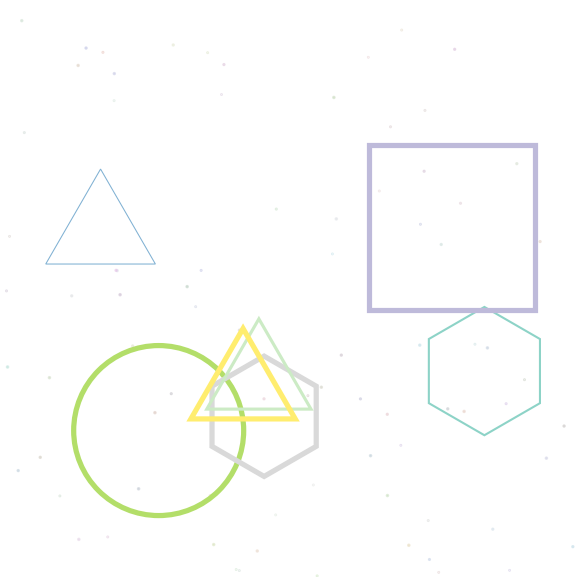[{"shape": "hexagon", "thickness": 1, "radius": 0.56, "center": [0.839, 0.357]}, {"shape": "square", "thickness": 2.5, "radius": 0.72, "center": [0.783, 0.605]}, {"shape": "triangle", "thickness": 0.5, "radius": 0.55, "center": [0.174, 0.597]}, {"shape": "circle", "thickness": 2.5, "radius": 0.74, "center": [0.275, 0.254]}, {"shape": "hexagon", "thickness": 2.5, "radius": 0.52, "center": [0.457, 0.278]}, {"shape": "triangle", "thickness": 1.5, "radius": 0.52, "center": [0.448, 0.343]}, {"shape": "triangle", "thickness": 2.5, "radius": 0.52, "center": [0.421, 0.326]}]